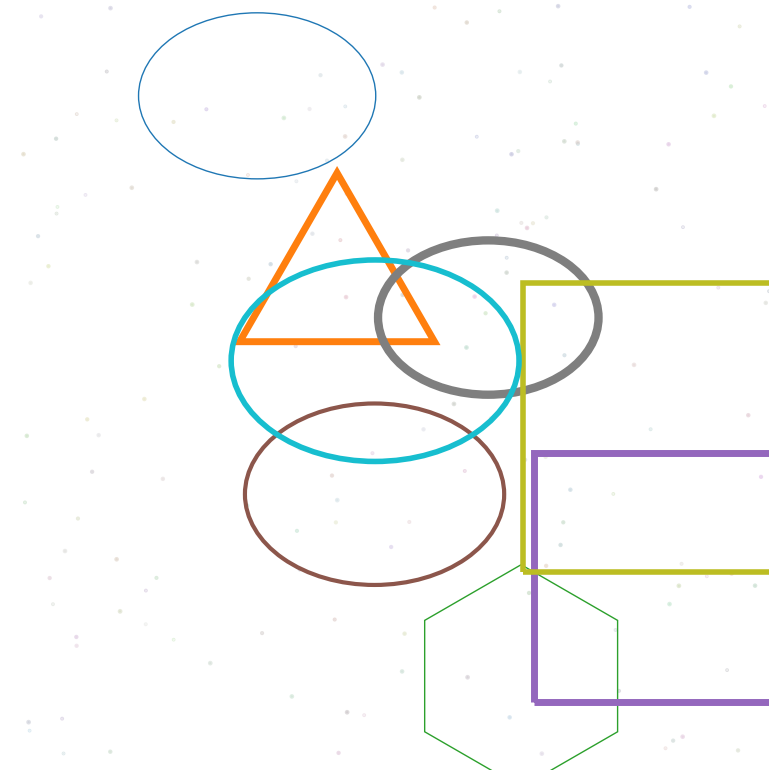[{"shape": "oval", "thickness": 0.5, "radius": 0.77, "center": [0.334, 0.876]}, {"shape": "triangle", "thickness": 2.5, "radius": 0.73, "center": [0.438, 0.629]}, {"shape": "hexagon", "thickness": 0.5, "radius": 0.72, "center": [0.677, 0.122]}, {"shape": "square", "thickness": 2.5, "radius": 0.81, "center": [0.855, 0.25]}, {"shape": "oval", "thickness": 1.5, "radius": 0.84, "center": [0.486, 0.358]}, {"shape": "oval", "thickness": 3, "radius": 0.72, "center": [0.634, 0.588]}, {"shape": "square", "thickness": 2, "radius": 0.94, "center": [0.866, 0.445]}, {"shape": "oval", "thickness": 2, "radius": 0.93, "center": [0.487, 0.532]}]